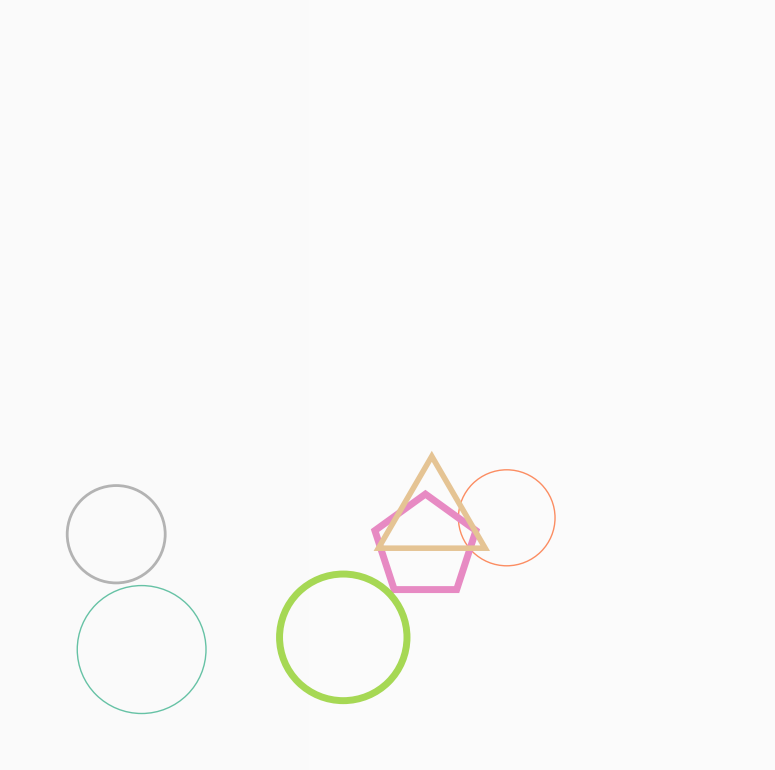[{"shape": "circle", "thickness": 0.5, "radius": 0.42, "center": [0.183, 0.156]}, {"shape": "circle", "thickness": 0.5, "radius": 0.31, "center": [0.654, 0.328]}, {"shape": "pentagon", "thickness": 2.5, "radius": 0.34, "center": [0.549, 0.29]}, {"shape": "circle", "thickness": 2.5, "radius": 0.41, "center": [0.443, 0.172]}, {"shape": "triangle", "thickness": 2, "radius": 0.4, "center": [0.557, 0.328]}, {"shape": "circle", "thickness": 1, "radius": 0.32, "center": [0.15, 0.306]}]